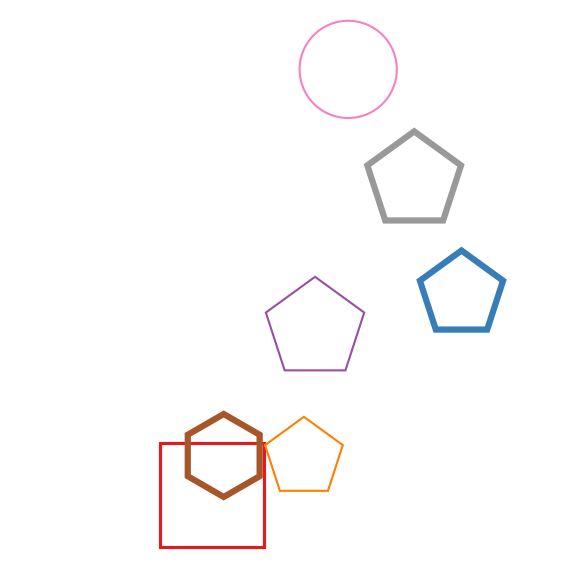[{"shape": "square", "thickness": 1.5, "radius": 0.45, "center": [0.367, 0.143]}, {"shape": "pentagon", "thickness": 3, "radius": 0.38, "center": [0.799, 0.49]}, {"shape": "pentagon", "thickness": 1, "radius": 0.45, "center": [0.546, 0.43]}, {"shape": "pentagon", "thickness": 1, "radius": 0.35, "center": [0.526, 0.207]}, {"shape": "hexagon", "thickness": 3, "radius": 0.36, "center": [0.387, 0.21]}, {"shape": "circle", "thickness": 1, "radius": 0.42, "center": [0.603, 0.879]}, {"shape": "pentagon", "thickness": 3, "radius": 0.43, "center": [0.717, 0.686]}]